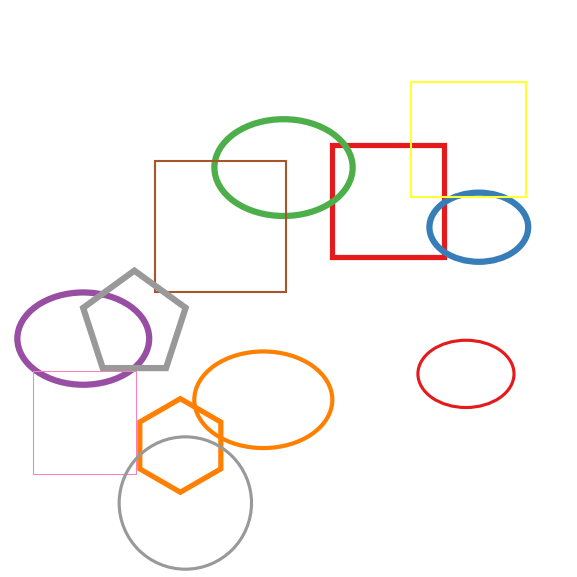[{"shape": "oval", "thickness": 1.5, "radius": 0.42, "center": [0.807, 0.352]}, {"shape": "square", "thickness": 2.5, "radius": 0.49, "center": [0.671, 0.651]}, {"shape": "oval", "thickness": 3, "radius": 0.43, "center": [0.829, 0.606]}, {"shape": "oval", "thickness": 3, "radius": 0.6, "center": [0.491, 0.709]}, {"shape": "oval", "thickness": 3, "radius": 0.57, "center": [0.144, 0.413]}, {"shape": "hexagon", "thickness": 2.5, "radius": 0.41, "center": [0.312, 0.228]}, {"shape": "oval", "thickness": 2, "radius": 0.6, "center": [0.456, 0.307]}, {"shape": "square", "thickness": 1, "radius": 0.5, "center": [0.811, 0.757]}, {"shape": "square", "thickness": 1, "radius": 0.57, "center": [0.382, 0.607]}, {"shape": "square", "thickness": 0.5, "radius": 0.45, "center": [0.146, 0.268]}, {"shape": "pentagon", "thickness": 3, "radius": 0.47, "center": [0.233, 0.437]}, {"shape": "circle", "thickness": 1.5, "radius": 0.57, "center": [0.321, 0.128]}]